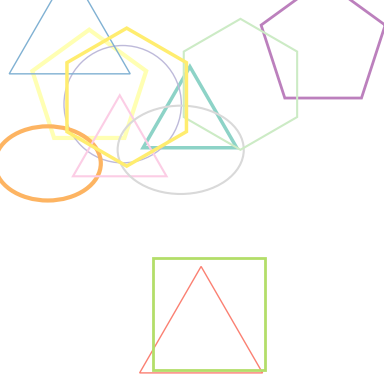[{"shape": "triangle", "thickness": 2.5, "radius": 0.7, "center": [0.493, 0.686]}, {"shape": "pentagon", "thickness": 3, "radius": 0.78, "center": [0.232, 0.767]}, {"shape": "circle", "thickness": 1, "radius": 0.76, "center": [0.319, 0.729]}, {"shape": "triangle", "thickness": 1, "radius": 0.92, "center": [0.522, 0.124]}, {"shape": "triangle", "thickness": 1, "radius": 0.91, "center": [0.181, 0.899]}, {"shape": "oval", "thickness": 3, "radius": 0.69, "center": [0.124, 0.576]}, {"shape": "square", "thickness": 2, "radius": 0.73, "center": [0.542, 0.184]}, {"shape": "triangle", "thickness": 1.5, "radius": 0.7, "center": [0.311, 0.612]}, {"shape": "oval", "thickness": 1.5, "radius": 0.82, "center": [0.469, 0.611]}, {"shape": "pentagon", "thickness": 2, "radius": 0.85, "center": [0.839, 0.882]}, {"shape": "hexagon", "thickness": 1.5, "radius": 0.85, "center": [0.625, 0.781]}, {"shape": "hexagon", "thickness": 2.5, "radius": 0.9, "center": [0.329, 0.748]}]